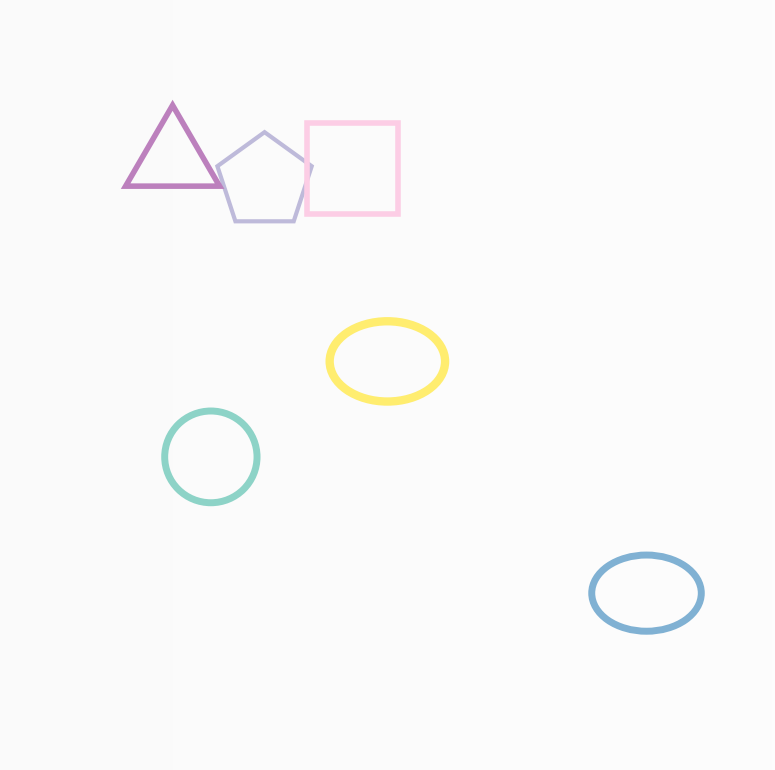[{"shape": "circle", "thickness": 2.5, "radius": 0.3, "center": [0.272, 0.407]}, {"shape": "pentagon", "thickness": 1.5, "radius": 0.32, "center": [0.341, 0.764]}, {"shape": "oval", "thickness": 2.5, "radius": 0.35, "center": [0.834, 0.23]}, {"shape": "square", "thickness": 2, "radius": 0.29, "center": [0.455, 0.781]}, {"shape": "triangle", "thickness": 2, "radius": 0.35, "center": [0.223, 0.793]}, {"shape": "oval", "thickness": 3, "radius": 0.37, "center": [0.5, 0.531]}]